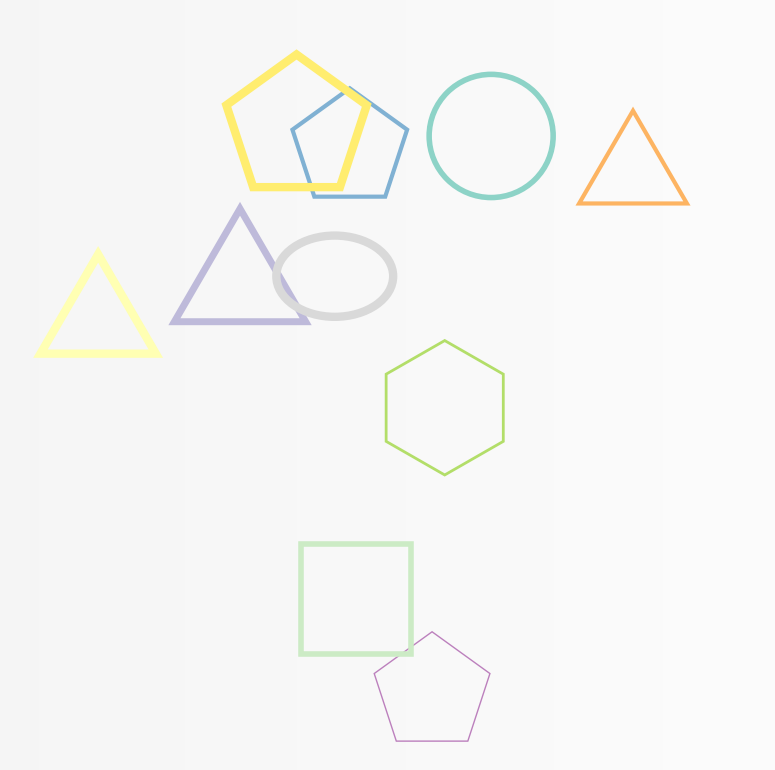[{"shape": "circle", "thickness": 2, "radius": 0.4, "center": [0.634, 0.823]}, {"shape": "triangle", "thickness": 3, "radius": 0.43, "center": [0.127, 0.584]}, {"shape": "triangle", "thickness": 2.5, "radius": 0.49, "center": [0.31, 0.631]}, {"shape": "pentagon", "thickness": 1.5, "radius": 0.39, "center": [0.451, 0.808]}, {"shape": "triangle", "thickness": 1.5, "radius": 0.4, "center": [0.817, 0.776]}, {"shape": "hexagon", "thickness": 1, "radius": 0.44, "center": [0.574, 0.47]}, {"shape": "oval", "thickness": 3, "radius": 0.38, "center": [0.432, 0.641]}, {"shape": "pentagon", "thickness": 0.5, "radius": 0.39, "center": [0.558, 0.101]}, {"shape": "square", "thickness": 2, "radius": 0.36, "center": [0.46, 0.222]}, {"shape": "pentagon", "thickness": 3, "radius": 0.48, "center": [0.383, 0.834]}]